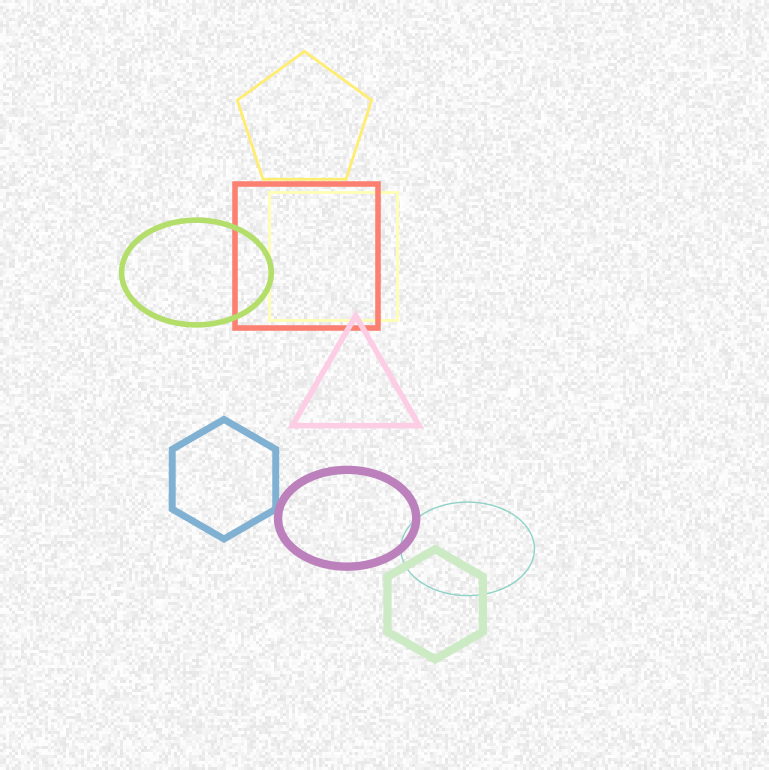[{"shape": "oval", "thickness": 0.5, "radius": 0.43, "center": [0.607, 0.287]}, {"shape": "square", "thickness": 1, "radius": 0.42, "center": [0.433, 0.667]}, {"shape": "square", "thickness": 2, "radius": 0.47, "center": [0.398, 0.668]}, {"shape": "hexagon", "thickness": 2.5, "radius": 0.39, "center": [0.291, 0.378]}, {"shape": "oval", "thickness": 2, "radius": 0.49, "center": [0.255, 0.646]}, {"shape": "triangle", "thickness": 2, "radius": 0.48, "center": [0.462, 0.495]}, {"shape": "oval", "thickness": 3, "radius": 0.45, "center": [0.451, 0.327]}, {"shape": "hexagon", "thickness": 3, "radius": 0.36, "center": [0.565, 0.215]}, {"shape": "pentagon", "thickness": 1, "radius": 0.46, "center": [0.395, 0.841]}]